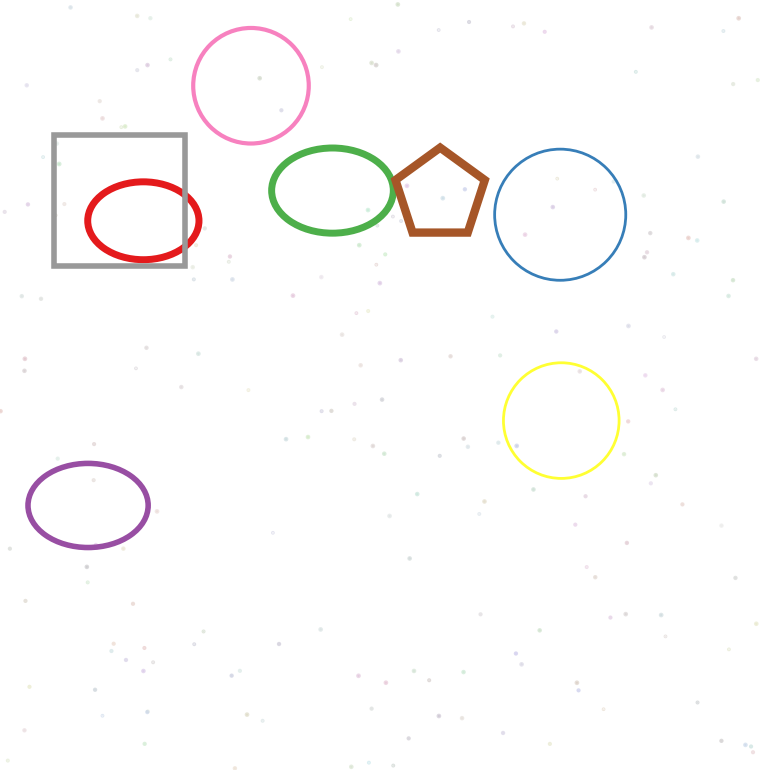[{"shape": "oval", "thickness": 2.5, "radius": 0.36, "center": [0.186, 0.713]}, {"shape": "circle", "thickness": 1, "radius": 0.43, "center": [0.728, 0.721]}, {"shape": "oval", "thickness": 2.5, "radius": 0.4, "center": [0.432, 0.752]}, {"shape": "oval", "thickness": 2, "radius": 0.39, "center": [0.114, 0.344]}, {"shape": "circle", "thickness": 1, "radius": 0.38, "center": [0.729, 0.454]}, {"shape": "pentagon", "thickness": 3, "radius": 0.3, "center": [0.572, 0.747]}, {"shape": "circle", "thickness": 1.5, "radius": 0.38, "center": [0.326, 0.889]}, {"shape": "square", "thickness": 2, "radius": 0.43, "center": [0.155, 0.739]}]